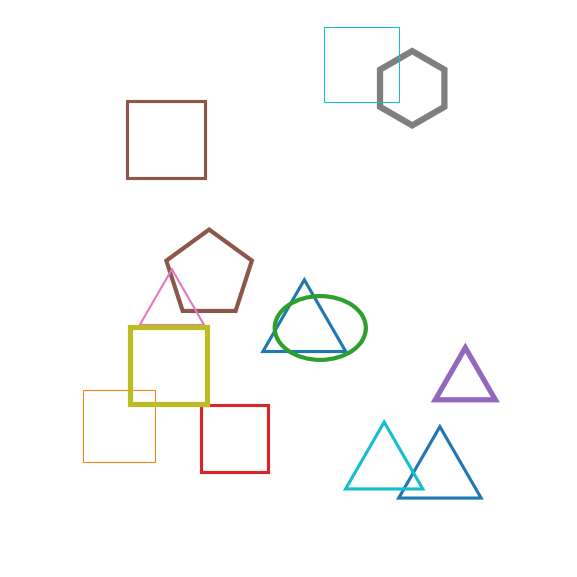[{"shape": "triangle", "thickness": 1.5, "radius": 0.41, "center": [0.527, 0.432]}, {"shape": "triangle", "thickness": 1.5, "radius": 0.41, "center": [0.762, 0.178]}, {"shape": "square", "thickness": 0.5, "radius": 0.31, "center": [0.206, 0.261]}, {"shape": "oval", "thickness": 2, "radius": 0.39, "center": [0.555, 0.431]}, {"shape": "square", "thickness": 1.5, "radius": 0.29, "center": [0.405, 0.24]}, {"shape": "triangle", "thickness": 2.5, "radius": 0.3, "center": [0.806, 0.337]}, {"shape": "pentagon", "thickness": 2, "radius": 0.39, "center": [0.362, 0.524]}, {"shape": "square", "thickness": 1.5, "radius": 0.34, "center": [0.287, 0.757]}, {"shape": "triangle", "thickness": 1, "radius": 0.32, "center": [0.298, 0.469]}, {"shape": "hexagon", "thickness": 3, "radius": 0.32, "center": [0.714, 0.846]}, {"shape": "square", "thickness": 2.5, "radius": 0.33, "center": [0.292, 0.367]}, {"shape": "triangle", "thickness": 1.5, "radius": 0.39, "center": [0.665, 0.191]}, {"shape": "square", "thickness": 0.5, "radius": 0.32, "center": [0.627, 0.888]}]